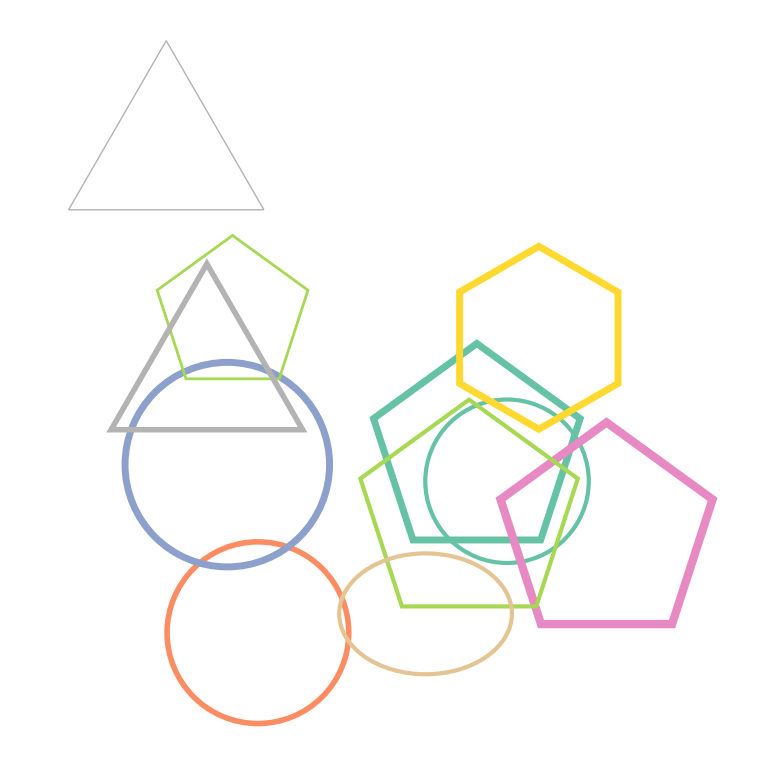[{"shape": "pentagon", "thickness": 2.5, "radius": 0.71, "center": [0.619, 0.413]}, {"shape": "circle", "thickness": 1.5, "radius": 0.53, "center": [0.658, 0.375]}, {"shape": "circle", "thickness": 2, "radius": 0.59, "center": [0.335, 0.178]}, {"shape": "circle", "thickness": 2.5, "radius": 0.66, "center": [0.295, 0.397]}, {"shape": "pentagon", "thickness": 3, "radius": 0.72, "center": [0.788, 0.307]}, {"shape": "pentagon", "thickness": 1, "radius": 0.51, "center": [0.302, 0.591]}, {"shape": "pentagon", "thickness": 1.5, "radius": 0.74, "center": [0.609, 0.333]}, {"shape": "hexagon", "thickness": 2.5, "radius": 0.59, "center": [0.7, 0.561]}, {"shape": "oval", "thickness": 1.5, "radius": 0.56, "center": [0.553, 0.203]}, {"shape": "triangle", "thickness": 2, "radius": 0.72, "center": [0.269, 0.514]}, {"shape": "triangle", "thickness": 0.5, "radius": 0.73, "center": [0.216, 0.801]}]